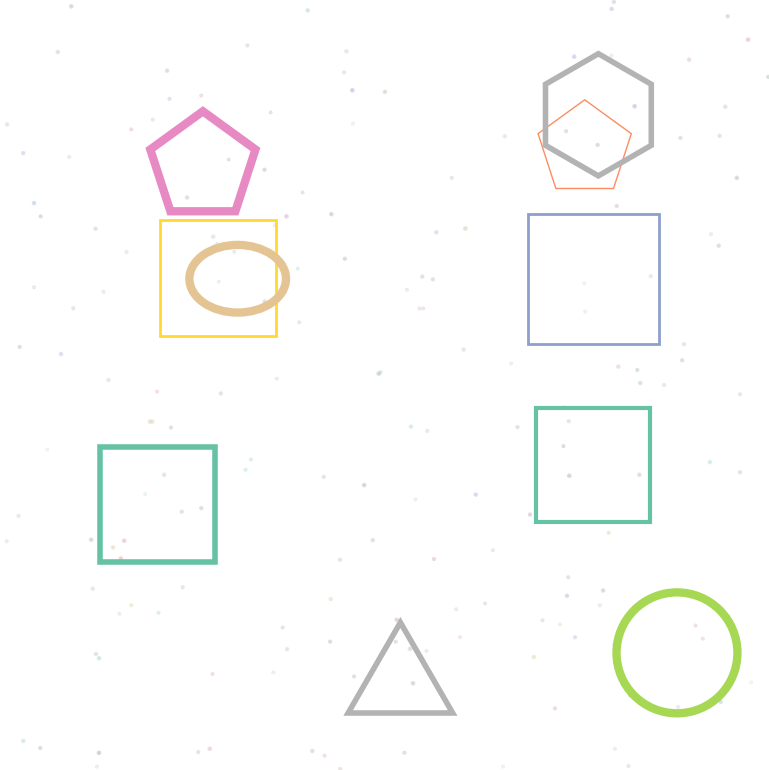[{"shape": "square", "thickness": 2, "radius": 0.37, "center": [0.205, 0.345]}, {"shape": "square", "thickness": 1.5, "radius": 0.37, "center": [0.77, 0.397]}, {"shape": "pentagon", "thickness": 0.5, "radius": 0.32, "center": [0.759, 0.807]}, {"shape": "square", "thickness": 1, "radius": 0.42, "center": [0.771, 0.638]}, {"shape": "pentagon", "thickness": 3, "radius": 0.36, "center": [0.263, 0.784]}, {"shape": "circle", "thickness": 3, "radius": 0.39, "center": [0.879, 0.152]}, {"shape": "square", "thickness": 1, "radius": 0.38, "center": [0.283, 0.639]}, {"shape": "oval", "thickness": 3, "radius": 0.31, "center": [0.309, 0.638]}, {"shape": "hexagon", "thickness": 2, "radius": 0.4, "center": [0.777, 0.851]}, {"shape": "triangle", "thickness": 2, "radius": 0.39, "center": [0.52, 0.113]}]